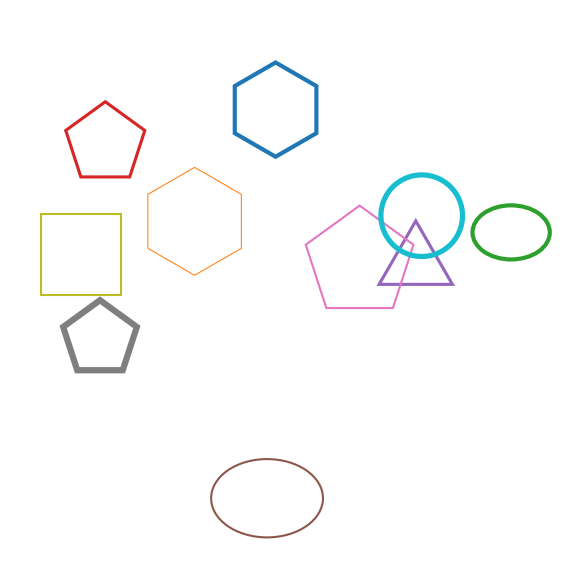[{"shape": "hexagon", "thickness": 2, "radius": 0.41, "center": [0.477, 0.809]}, {"shape": "hexagon", "thickness": 0.5, "radius": 0.47, "center": [0.337, 0.616]}, {"shape": "oval", "thickness": 2, "radius": 0.33, "center": [0.885, 0.597]}, {"shape": "pentagon", "thickness": 1.5, "radius": 0.36, "center": [0.182, 0.751]}, {"shape": "triangle", "thickness": 1.5, "radius": 0.37, "center": [0.72, 0.543]}, {"shape": "oval", "thickness": 1, "radius": 0.48, "center": [0.462, 0.136]}, {"shape": "pentagon", "thickness": 1, "radius": 0.49, "center": [0.623, 0.545]}, {"shape": "pentagon", "thickness": 3, "radius": 0.34, "center": [0.173, 0.412]}, {"shape": "square", "thickness": 1, "radius": 0.35, "center": [0.14, 0.558]}, {"shape": "circle", "thickness": 2.5, "radius": 0.35, "center": [0.73, 0.626]}]